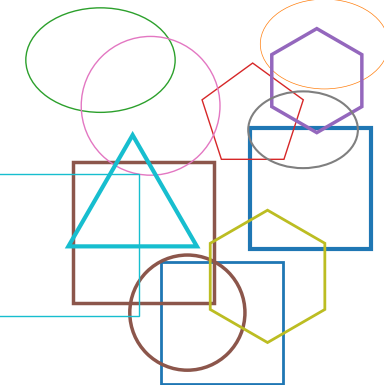[{"shape": "square", "thickness": 2, "radius": 0.8, "center": [0.577, 0.161]}, {"shape": "square", "thickness": 3, "radius": 0.78, "center": [0.807, 0.511]}, {"shape": "oval", "thickness": 0.5, "radius": 0.83, "center": [0.843, 0.886]}, {"shape": "oval", "thickness": 1, "radius": 0.97, "center": [0.261, 0.844]}, {"shape": "pentagon", "thickness": 1, "radius": 0.69, "center": [0.656, 0.698]}, {"shape": "hexagon", "thickness": 2.5, "radius": 0.68, "center": [0.823, 0.791]}, {"shape": "square", "thickness": 2.5, "radius": 0.91, "center": [0.373, 0.396]}, {"shape": "circle", "thickness": 2.5, "radius": 0.75, "center": [0.487, 0.188]}, {"shape": "circle", "thickness": 1, "radius": 0.9, "center": [0.391, 0.725]}, {"shape": "oval", "thickness": 1.5, "radius": 0.71, "center": [0.787, 0.663]}, {"shape": "hexagon", "thickness": 2, "radius": 0.86, "center": [0.695, 0.282]}, {"shape": "triangle", "thickness": 3, "radius": 0.96, "center": [0.344, 0.456]}, {"shape": "square", "thickness": 1, "radius": 0.93, "center": [0.177, 0.363]}]